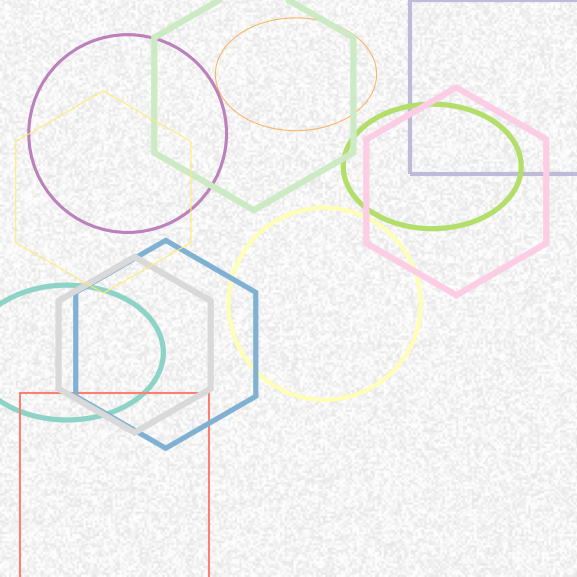[{"shape": "oval", "thickness": 2.5, "radius": 0.83, "center": [0.116, 0.389]}, {"shape": "circle", "thickness": 2, "radius": 0.83, "center": [0.562, 0.473]}, {"shape": "square", "thickness": 2, "radius": 0.76, "center": [0.861, 0.848]}, {"shape": "square", "thickness": 1, "radius": 0.82, "center": [0.199, 0.155]}, {"shape": "hexagon", "thickness": 2.5, "radius": 0.9, "center": [0.287, 0.403]}, {"shape": "oval", "thickness": 0.5, "radius": 0.7, "center": [0.513, 0.871]}, {"shape": "oval", "thickness": 2.5, "radius": 0.77, "center": [0.748, 0.711]}, {"shape": "hexagon", "thickness": 3, "radius": 0.9, "center": [0.79, 0.668]}, {"shape": "hexagon", "thickness": 3, "radius": 0.76, "center": [0.233, 0.402]}, {"shape": "circle", "thickness": 1.5, "radius": 0.86, "center": [0.221, 0.768]}, {"shape": "hexagon", "thickness": 3, "radius": 1.0, "center": [0.44, 0.834]}, {"shape": "hexagon", "thickness": 0.5, "radius": 0.88, "center": [0.179, 0.667]}]